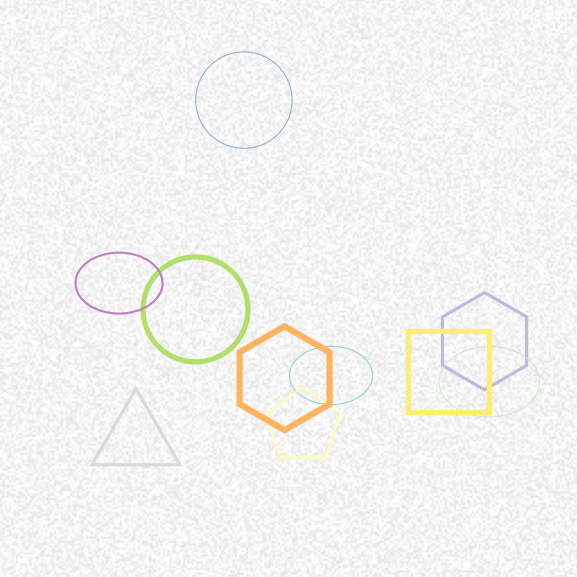[{"shape": "oval", "thickness": 0.5, "radius": 0.36, "center": [0.573, 0.349]}, {"shape": "pentagon", "thickness": 1, "radius": 0.34, "center": [0.525, 0.262]}, {"shape": "hexagon", "thickness": 1.5, "radius": 0.42, "center": [0.839, 0.408]}, {"shape": "circle", "thickness": 0.5, "radius": 0.42, "center": [0.422, 0.826]}, {"shape": "hexagon", "thickness": 3, "radius": 0.45, "center": [0.493, 0.344]}, {"shape": "circle", "thickness": 2.5, "radius": 0.45, "center": [0.339, 0.463]}, {"shape": "triangle", "thickness": 1.5, "radius": 0.44, "center": [0.235, 0.238]}, {"shape": "oval", "thickness": 1, "radius": 0.38, "center": [0.206, 0.509]}, {"shape": "oval", "thickness": 0.5, "radius": 0.44, "center": [0.848, 0.338]}, {"shape": "square", "thickness": 2.5, "radius": 0.35, "center": [0.776, 0.356]}]